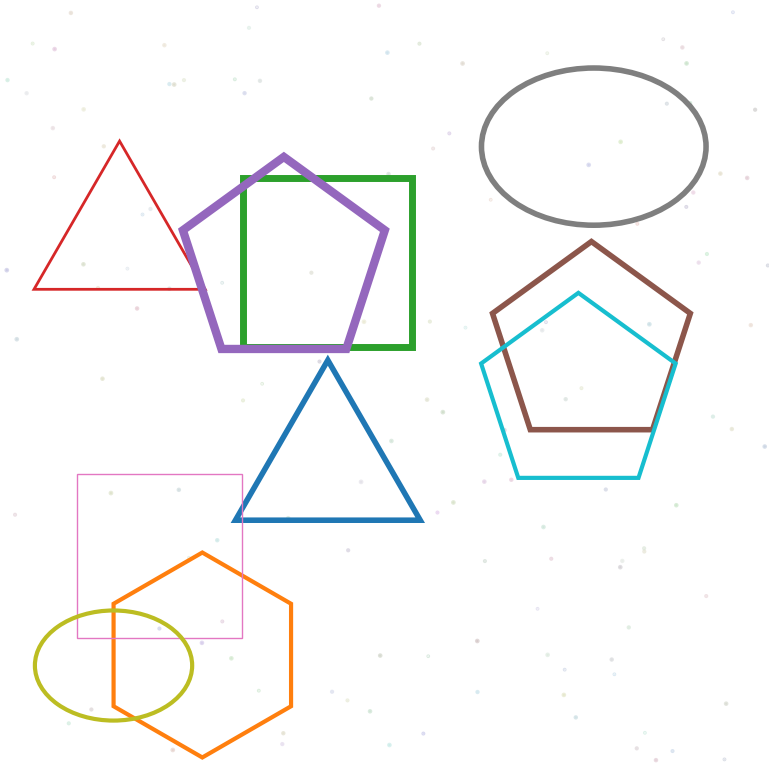[{"shape": "triangle", "thickness": 2, "radius": 0.69, "center": [0.426, 0.394]}, {"shape": "hexagon", "thickness": 1.5, "radius": 0.67, "center": [0.263, 0.149]}, {"shape": "square", "thickness": 2.5, "radius": 0.55, "center": [0.425, 0.659]}, {"shape": "triangle", "thickness": 1, "radius": 0.64, "center": [0.155, 0.688]}, {"shape": "pentagon", "thickness": 3, "radius": 0.69, "center": [0.369, 0.658]}, {"shape": "pentagon", "thickness": 2, "radius": 0.68, "center": [0.768, 0.551]}, {"shape": "square", "thickness": 0.5, "radius": 0.53, "center": [0.207, 0.278]}, {"shape": "oval", "thickness": 2, "radius": 0.73, "center": [0.771, 0.81]}, {"shape": "oval", "thickness": 1.5, "radius": 0.51, "center": [0.147, 0.136]}, {"shape": "pentagon", "thickness": 1.5, "radius": 0.66, "center": [0.751, 0.487]}]